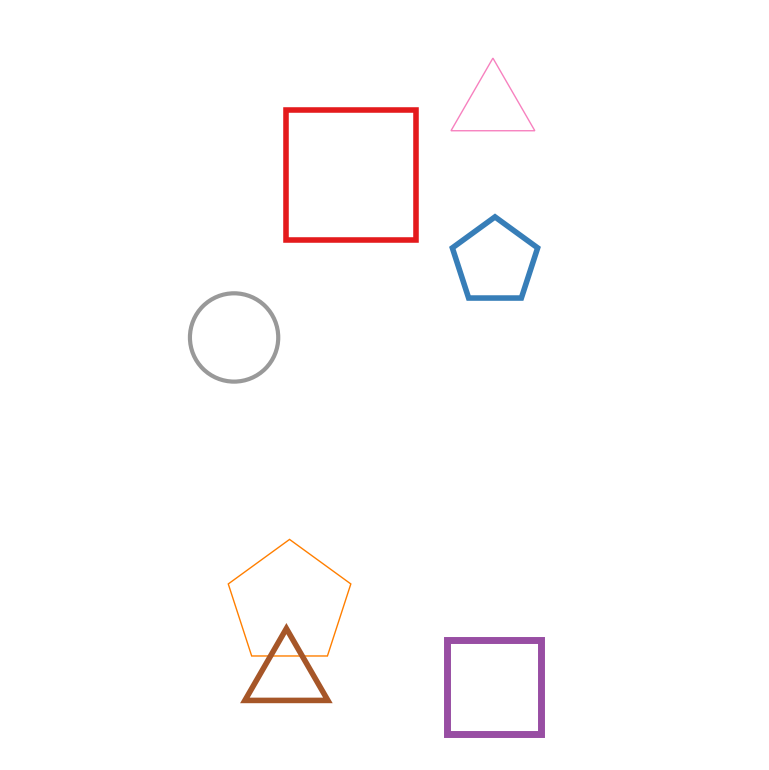[{"shape": "square", "thickness": 2, "radius": 0.42, "center": [0.456, 0.773]}, {"shape": "pentagon", "thickness": 2, "radius": 0.29, "center": [0.643, 0.66]}, {"shape": "square", "thickness": 2.5, "radius": 0.31, "center": [0.642, 0.108]}, {"shape": "pentagon", "thickness": 0.5, "radius": 0.42, "center": [0.376, 0.216]}, {"shape": "triangle", "thickness": 2, "radius": 0.31, "center": [0.372, 0.121]}, {"shape": "triangle", "thickness": 0.5, "radius": 0.31, "center": [0.64, 0.862]}, {"shape": "circle", "thickness": 1.5, "radius": 0.29, "center": [0.304, 0.562]}]